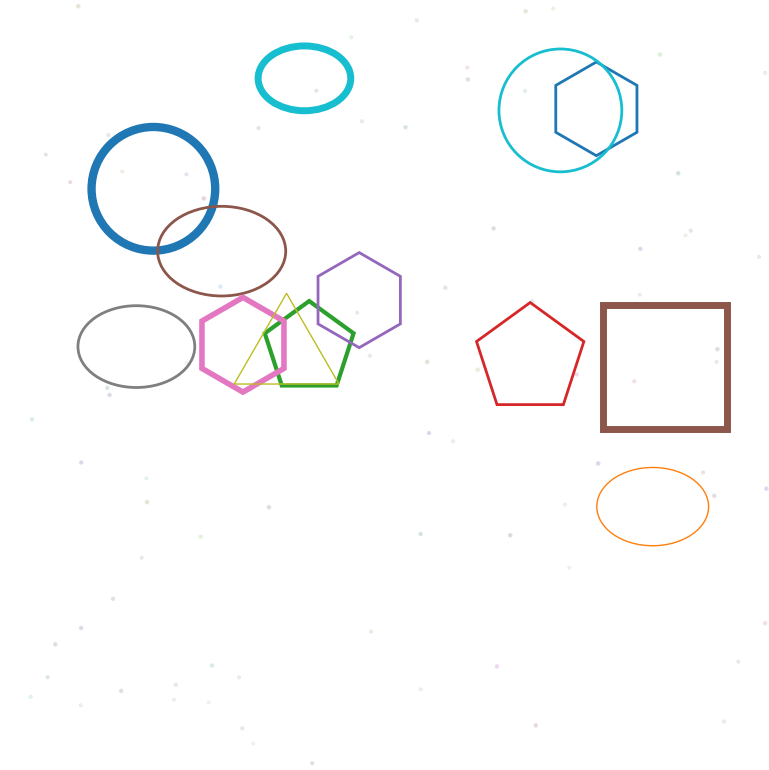[{"shape": "circle", "thickness": 3, "radius": 0.4, "center": [0.199, 0.755]}, {"shape": "hexagon", "thickness": 1, "radius": 0.3, "center": [0.775, 0.859]}, {"shape": "oval", "thickness": 0.5, "radius": 0.36, "center": [0.848, 0.342]}, {"shape": "pentagon", "thickness": 1.5, "radius": 0.3, "center": [0.402, 0.548]}, {"shape": "pentagon", "thickness": 1, "radius": 0.37, "center": [0.689, 0.534]}, {"shape": "hexagon", "thickness": 1, "radius": 0.31, "center": [0.466, 0.61]}, {"shape": "oval", "thickness": 1, "radius": 0.42, "center": [0.288, 0.674]}, {"shape": "square", "thickness": 2.5, "radius": 0.4, "center": [0.863, 0.524]}, {"shape": "hexagon", "thickness": 2, "radius": 0.31, "center": [0.316, 0.552]}, {"shape": "oval", "thickness": 1, "radius": 0.38, "center": [0.177, 0.55]}, {"shape": "triangle", "thickness": 0.5, "radius": 0.39, "center": [0.372, 0.541]}, {"shape": "circle", "thickness": 1, "radius": 0.4, "center": [0.728, 0.857]}, {"shape": "oval", "thickness": 2.5, "radius": 0.3, "center": [0.395, 0.898]}]